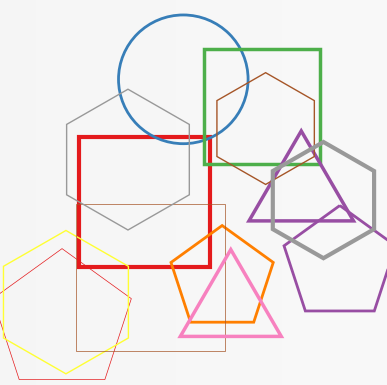[{"shape": "pentagon", "thickness": 0.5, "radius": 0.94, "center": [0.16, 0.166]}, {"shape": "square", "thickness": 3, "radius": 0.84, "center": [0.373, 0.476]}, {"shape": "circle", "thickness": 2, "radius": 0.84, "center": [0.473, 0.794]}, {"shape": "square", "thickness": 2.5, "radius": 0.75, "center": [0.676, 0.724]}, {"shape": "pentagon", "thickness": 2, "radius": 0.76, "center": [0.877, 0.315]}, {"shape": "triangle", "thickness": 2.5, "radius": 0.78, "center": [0.777, 0.504]}, {"shape": "pentagon", "thickness": 2, "radius": 0.69, "center": [0.573, 0.275]}, {"shape": "hexagon", "thickness": 1, "radius": 0.93, "center": [0.17, 0.215]}, {"shape": "square", "thickness": 0.5, "radius": 0.96, "center": [0.387, 0.279]}, {"shape": "hexagon", "thickness": 1, "radius": 0.73, "center": [0.686, 0.666]}, {"shape": "triangle", "thickness": 2.5, "radius": 0.75, "center": [0.596, 0.201]}, {"shape": "hexagon", "thickness": 1, "radius": 0.91, "center": [0.33, 0.585]}, {"shape": "hexagon", "thickness": 3, "radius": 0.75, "center": [0.835, 0.48]}]